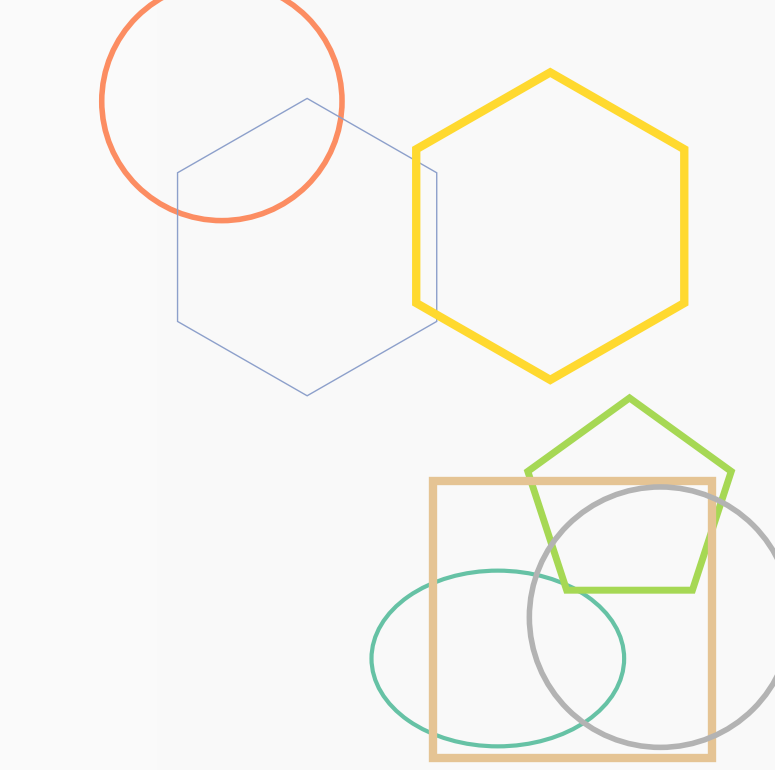[{"shape": "oval", "thickness": 1.5, "radius": 0.81, "center": [0.642, 0.145]}, {"shape": "circle", "thickness": 2, "radius": 0.78, "center": [0.286, 0.869]}, {"shape": "hexagon", "thickness": 0.5, "radius": 0.97, "center": [0.396, 0.679]}, {"shape": "pentagon", "thickness": 2.5, "radius": 0.69, "center": [0.812, 0.345]}, {"shape": "hexagon", "thickness": 3, "radius": 1.0, "center": [0.71, 0.706]}, {"shape": "square", "thickness": 3, "radius": 0.9, "center": [0.738, 0.195]}, {"shape": "circle", "thickness": 2, "radius": 0.85, "center": [0.852, 0.198]}]